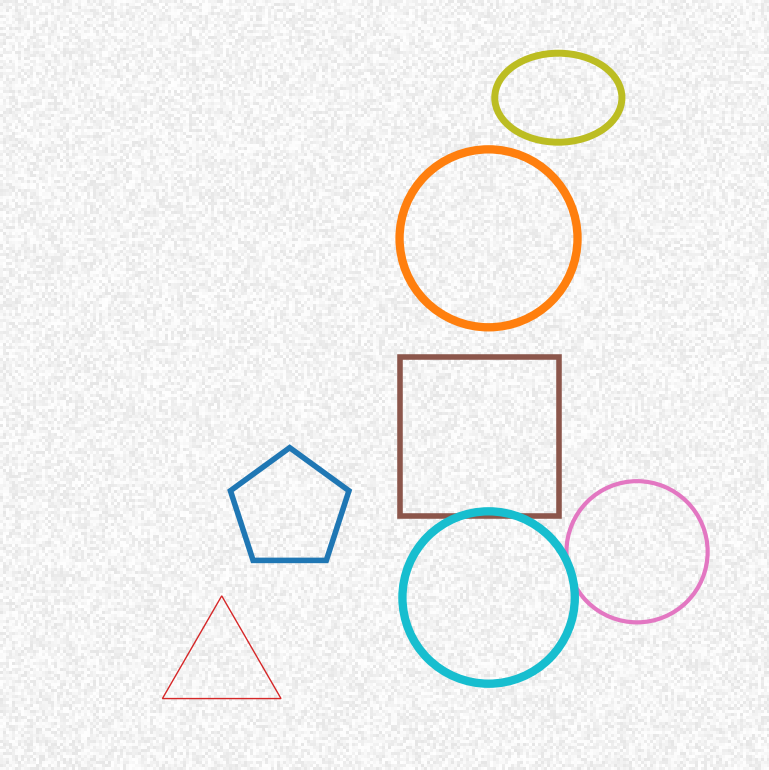[{"shape": "pentagon", "thickness": 2, "radius": 0.4, "center": [0.376, 0.338]}, {"shape": "circle", "thickness": 3, "radius": 0.58, "center": [0.634, 0.69]}, {"shape": "triangle", "thickness": 0.5, "radius": 0.44, "center": [0.288, 0.137]}, {"shape": "square", "thickness": 2, "radius": 0.51, "center": [0.623, 0.433]}, {"shape": "circle", "thickness": 1.5, "radius": 0.46, "center": [0.827, 0.283]}, {"shape": "oval", "thickness": 2.5, "radius": 0.41, "center": [0.725, 0.873]}, {"shape": "circle", "thickness": 3, "radius": 0.56, "center": [0.635, 0.224]}]